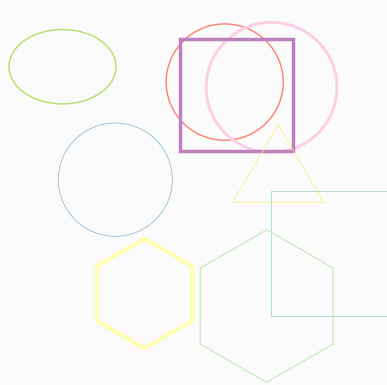[{"shape": "square", "thickness": 0.5, "radius": 0.81, "center": [0.863, 0.341]}, {"shape": "hexagon", "thickness": 3, "radius": 0.71, "center": [0.373, 0.238]}, {"shape": "circle", "thickness": 1, "radius": 0.76, "center": [0.58, 0.787]}, {"shape": "circle", "thickness": 0.5, "radius": 0.74, "center": [0.298, 0.533]}, {"shape": "oval", "thickness": 1, "radius": 0.69, "center": [0.161, 0.827]}, {"shape": "circle", "thickness": 2, "radius": 0.84, "center": [0.701, 0.773]}, {"shape": "square", "thickness": 2.5, "radius": 0.73, "center": [0.611, 0.754]}, {"shape": "hexagon", "thickness": 1, "radius": 0.99, "center": [0.688, 0.205]}, {"shape": "triangle", "thickness": 0.5, "radius": 0.68, "center": [0.718, 0.541]}]